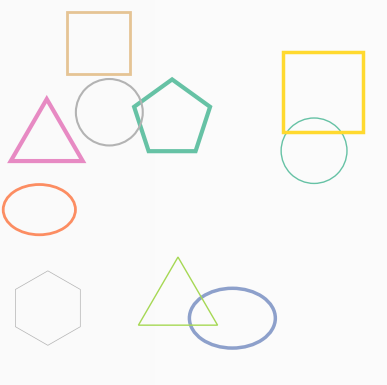[{"shape": "circle", "thickness": 1, "radius": 0.42, "center": [0.81, 0.609]}, {"shape": "pentagon", "thickness": 3, "radius": 0.52, "center": [0.444, 0.691]}, {"shape": "oval", "thickness": 2, "radius": 0.47, "center": [0.101, 0.455]}, {"shape": "oval", "thickness": 2.5, "radius": 0.55, "center": [0.6, 0.174]}, {"shape": "triangle", "thickness": 3, "radius": 0.54, "center": [0.121, 0.635]}, {"shape": "triangle", "thickness": 1, "radius": 0.59, "center": [0.459, 0.214]}, {"shape": "square", "thickness": 2.5, "radius": 0.52, "center": [0.833, 0.76]}, {"shape": "square", "thickness": 2, "radius": 0.4, "center": [0.254, 0.889]}, {"shape": "circle", "thickness": 1.5, "radius": 0.43, "center": [0.282, 0.708]}, {"shape": "hexagon", "thickness": 0.5, "radius": 0.48, "center": [0.124, 0.2]}]